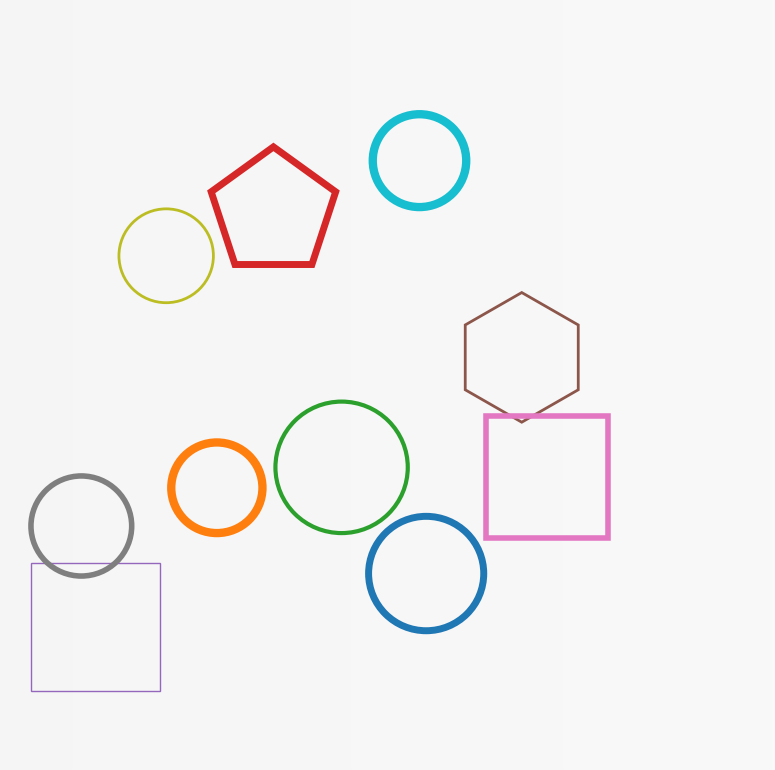[{"shape": "circle", "thickness": 2.5, "radius": 0.37, "center": [0.55, 0.255]}, {"shape": "circle", "thickness": 3, "radius": 0.29, "center": [0.28, 0.367]}, {"shape": "circle", "thickness": 1.5, "radius": 0.43, "center": [0.441, 0.393]}, {"shape": "pentagon", "thickness": 2.5, "radius": 0.42, "center": [0.353, 0.725]}, {"shape": "square", "thickness": 0.5, "radius": 0.42, "center": [0.123, 0.186]}, {"shape": "hexagon", "thickness": 1, "radius": 0.42, "center": [0.673, 0.536]}, {"shape": "square", "thickness": 2, "radius": 0.4, "center": [0.706, 0.381]}, {"shape": "circle", "thickness": 2, "radius": 0.32, "center": [0.105, 0.317]}, {"shape": "circle", "thickness": 1, "radius": 0.3, "center": [0.214, 0.668]}, {"shape": "circle", "thickness": 3, "radius": 0.3, "center": [0.541, 0.791]}]